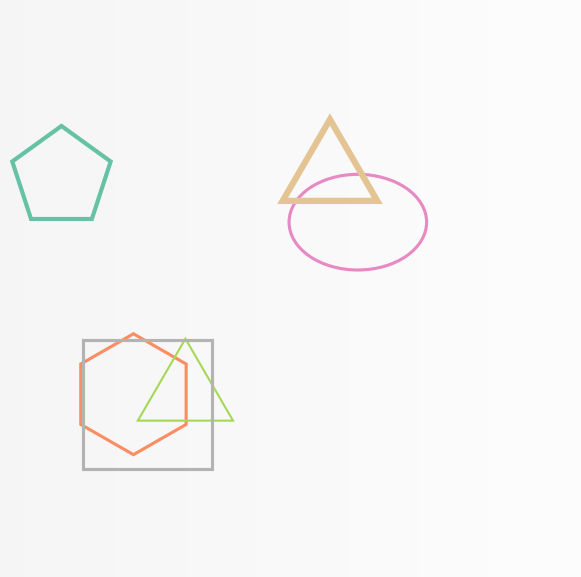[{"shape": "pentagon", "thickness": 2, "radius": 0.45, "center": [0.106, 0.692]}, {"shape": "hexagon", "thickness": 1.5, "radius": 0.52, "center": [0.23, 0.316]}, {"shape": "oval", "thickness": 1.5, "radius": 0.59, "center": [0.616, 0.614]}, {"shape": "triangle", "thickness": 1, "radius": 0.47, "center": [0.319, 0.318]}, {"shape": "triangle", "thickness": 3, "radius": 0.47, "center": [0.568, 0.698]}, {"shape": "square", "thickness": 1.5, "radius": 0.56, "center": [0.254, 0.299]}]